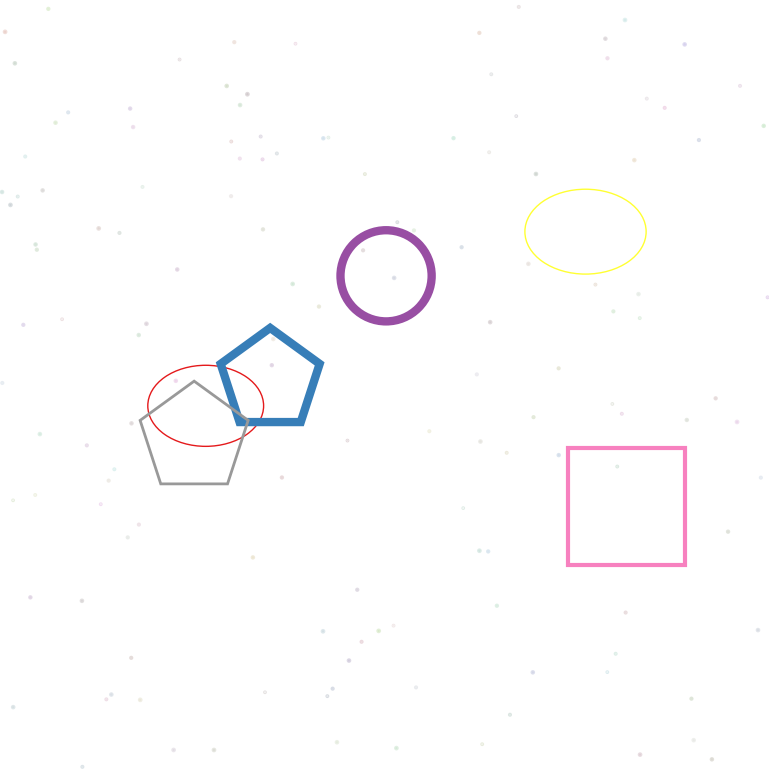[{"shape": "oval", "thickness": 0.5, "radius": 0.38, "center": [0.267, 0.473]}, {"shape": "pentagon", "thickness": 3, "radius": 0.34, "center": [0.351, 0.507]}, {"shape": "circle", "thickness": 3, "radius": 0.3, "center": [0.501, 0.642]}, {"shape": "oval", "thickness": 0.5, "radius": 0.39, "center": [0.76, 0.699]}, {"shape": "square", "thickness": 1.5, "radius": 0.38, "center": [0.814, 0.343]}, {"shape": "pentagon", "thickness": 1, "radius": 0.37, "center": [0.252, 0.431]}]